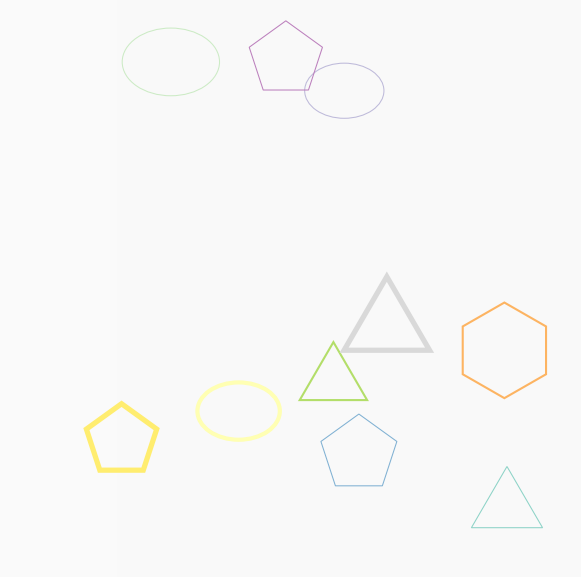[{"shape": "triangle", "thickness": 0.5, "radius": 0.35, "center": [0.872, 0.121]}, {"shape": "oval", "thickness": 2, "radius": 0.35, "center": [0.411, 0.287]}, {"shape": "oval", "thickness": 0.5, "radius": 0.34, "center": [0.592, 0.842]}, {"shape": "pentagon", "thickness": 0.5, "radius": 0.34, "center": [0.617, 0.213]}, {"shape": "hexagon", "thickness": 1, "radius": 0.41, "center": [0.868, 0.392]}, {"shape": "triangle", "thickness": 1, "radius": 0.33, "center": [0.574, 0.34]}, {"shape": "triangle", "thickness": 2.5, "radius": 0.42, "center": [0.665, 0.435]}, {"shape": "pentagon", "thickness": 0.5, "radius": 0.33, "center": [0.492, 0.897]}, {"shape": "oval", "thickness": 0.5, "radius": 0.42, "center": [0.294, 0.892]}, {"shape": "pentagon", "thickness": 2.5, "radius": 0.32, "center": [0.209, 0.236]}]